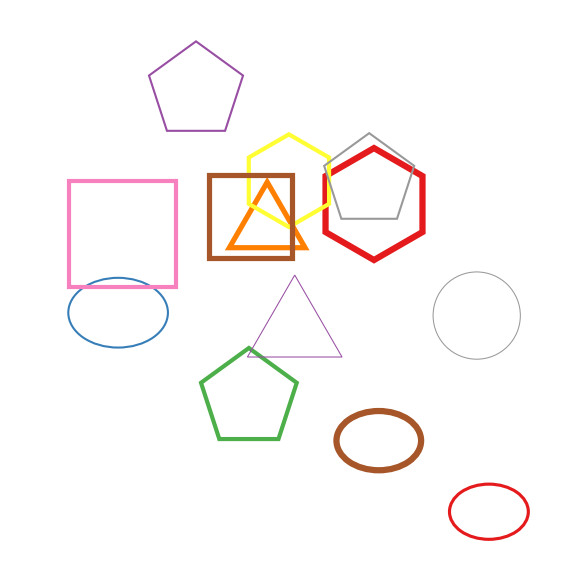[{"shape": "hexagon", "thickness": 3, "radius": 0.48, "center": [0.648, 0.646]}, {"shape": "oval", "thickness": 1.5, "radius": 0.34, "center": [0.847, 0.113]}, {"shape": "oval", "thickness": 1, "radius": 0.43, "center": [0.205, 0.458]}, {"shape": "pentagon", "thickness": 2, "radius": 0.44, "center": [0.431, 0.309]}, {"shape": "pentagon", "thickness": 1, "radius": 0.43, "center": [0.339, 0.842]}, {"shape": "triangle", "thickness": 0.5, "radius": 0.47, "center": [0.51, 0.428]}, {"shape": "triangle", "thickness": 2.5, "radius": 0.38, "center": [0.463, 0.608]}, {"shape": "hexagon", "thickness": 2, "radius": 0.4, "center": [0.5, 0.686]}, {"shape": "square", "thickness": 2.5, "radius": 0.36, "center": [0.433, 0.624]}, {"shape": "oval", "thickness": 3, "radius": 0.37, "center": [0.656, 0.236]}, {"shape": "square", "thickness": 2, "radius": 0.46, "center": [0.212, 0.595]}, {"shape": "pentagon", "thickness": 1, "radius": 0.41, "center": [0.639, 0.687]}, {"shape": "circle", "thickness": 0.5, "radius": 0.38, "center": [0.825, 0.453]}]